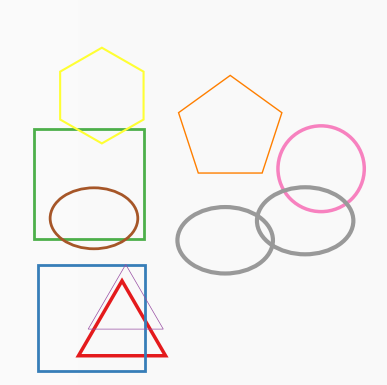[{"shape": "triangle", "thickness": 2.5, "radius": 0.65, "center": [0.315, 0.141]}, {"shape": "square", "thickness": 2, "radius": 0.69, "center": [0.236, 0.174]}, {"shape": "square", "thickness": 2, "radius": 0.71, "center": [0.23, 0.522]}, {"shape": "triangle", "thickness": 0.5, "radius": 0.56, "center": [0.324, 0.201]}, {"shape": "pentagon", "thickness": 1, "radius": 0.7, "center": [0.594, 0.664]}, {"shape": "hexagon", "thickness": 1.5, "radius": 0.62, "center": [0.263, 0.752]}, {"shape": "oval", "thickness": 2, "radius": 0.57, "center": [0.242, 0.433]}, {"shape": "circle", "thickness": 2.5, "radius": 0.56, "center": [0.829, 0.562]}, {"shape": "oval", "thickness": 3, "radius": 0.62, "center": [0.788, 0.427]}, {"shape": "oval", "thickness": 3, "radius": 0.62, "center": [0.581, 0.376]}]